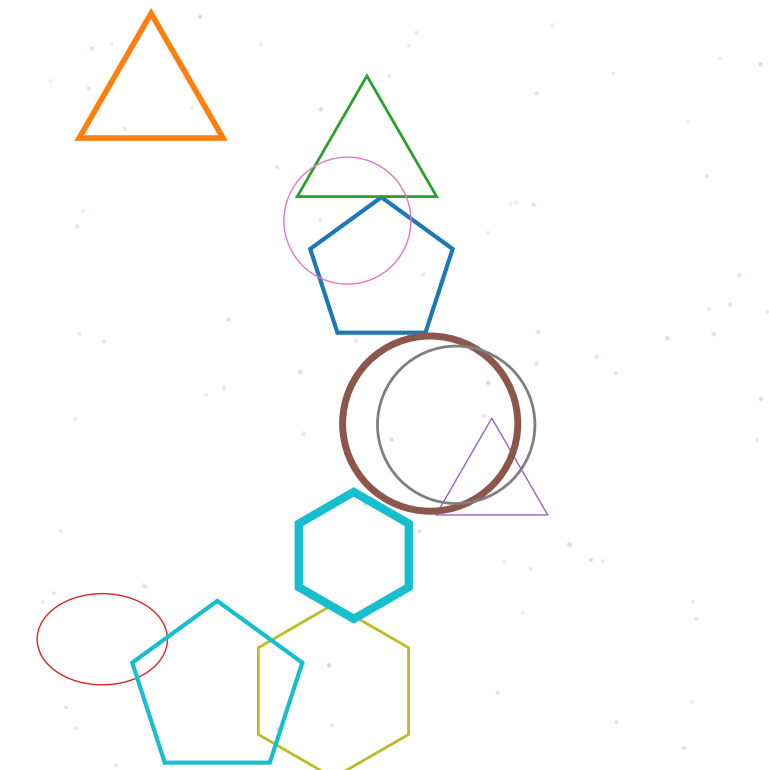[{"shape": "pentagon", "thickness": 1.5, "radius": 0.49, "center": [0.495, 0.647]}, {"shape": "triangle", "thickness": 2, "radius": 0.54, "center": [0.196, 0.875]}, {"shape": "triangle", "thickness": 1, "radius": 0.52, "center": [0.477, 0.797]}, {"shape": "oval", "thickness": 0.5, "radius": 0.42, "center": [0.133, 0.17]}, {"shape": "triangle", "thickness": 0.5, "radius": 0.42, "center": [0.639, 0.373]}, {"shape": "circle", "thickness": 2.5, "radius": 0.57, "center": [0.559, 0.45]}, {"shape": "circle", "thickness": 0.5, "radius": 0.41, "center": [0.451, 0.713]}, {"shape": "circle", "thickness": 1, "radius": 0.51, "center": [0.592, 0.448]}, {"shape": "hexagon", "thickness": 1, "radius": 0.56, "center": [0.433, 0.102]}, {"shape": "pentagon", "thickness": 1.5, "radius": 0.58, "center": [0.282, 0.103]}, {"shape": "hexagon", "thickness": 3, "radius": 0.41, "center": [0.459, 0.279]}]